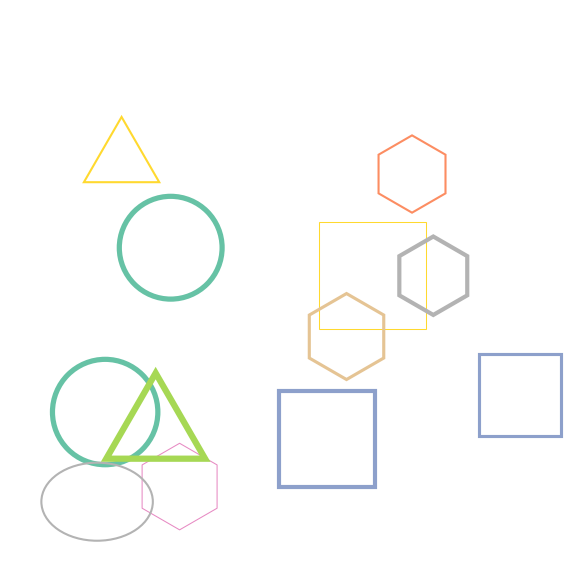[{"shape": "circle", "thickness": 2.5, "radius": 0.44, "center": [0.296, 0.57]}, {"shape": "circle", "thickness": 2.5, "radius": 0.46, "center": [0.182, 0.286]}, {"shape": "hexagon", "thickness": 1, "radius": 0.33, "center": [0.713, 0.698]}, {"shape": "square", "thickness": 2, "radius": 0.42, "center": [0.566, 0.239]}, {"shape": "square", "thickness": 1.5, "radius": 0.35, "center": [0.9, 0.315]}, {"shape": "hexagon", "thickness": 0.5, "radius": 0.37, "center": [0.311, 0.157]}, {"shape": "triangle", "thickness": 3, "radius": 0.49, "center": [0.27, 0.254]}, {"shape": "triangle", "thickness": 1, "radius": 0.38, "center": [0.211, 0.721]}, {"shape": "square", "thickness": 0.5, "radius": 0.46, "center": [0.646, 0.523]}, {"shape": "hexagon", "thickness": 1.5, "radius": 0.37, "center": [0.6, 0.416]}, {"shape": "hexagon", "thickness": 2, "radius": 0.34, "center": [0.75, 0.522]}, {"shape": "oval", "thickness": 1, "radius": 0.48, "center": [0.168, 0.13]}]